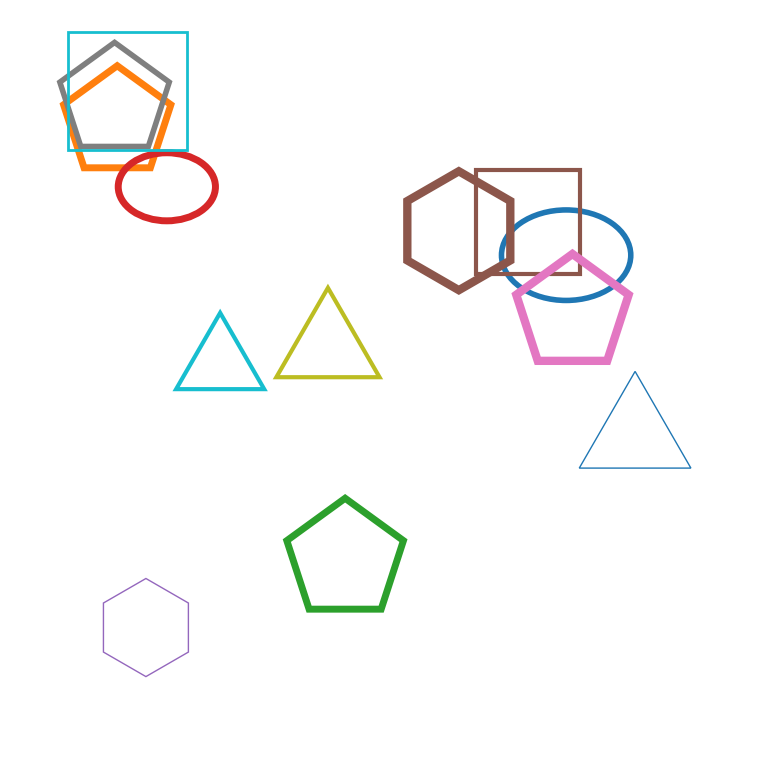[{"shape": "triangle", "thickness": 0.5, "radius": 0.42, "center": [0.825, 0.434]}, {"shape": "oval", "thickness": 2, "radius": 0.42, "center": [0.735, 0.669]}, {"shape": "pentagon", "thickness": 2.5, "radius": 0.37, "center": [0.152, 0.841]}, {"shape": "pentagon", "thickness": 2.5, "radius": 0.4, "center": [0.448, 0.273]}, {"shape": "oval", "thickness": 2.5, "radius": 0.32, "center": [0.217, 0.757]}, {"shape": "hexagon", "thickness": 0.5, "radius": 0.32, "center": [0.19, 0.185]}, {"shape": "square", "thickness": 1.5, "radius": 0.34, "center": [0.686, 0.712]}, {"shape": "hexagon", "thickness": 3, "radius": 0.39, "center": [0.596, 0.7]}, {"shape": "pentagon", "thickness": 3, "radius": 0.38, "center": [0.743, 0.593]}, {"shape": "pentagon", "thickness": 2, "radius": 0.37, "center": [0.149, 0.87]}, {"shape": "triangle", "thickness": 1.5, "radius": 0.39, "center": [0.426, 0.549]}, {"shape": "triangle", "thickness": 1.5, "radius": 0.33, "center": [0.286, 0.528]}, {"shape": "square", "thickness": 1, "radius": 0.39, "center": [0.166, 0.882]}]